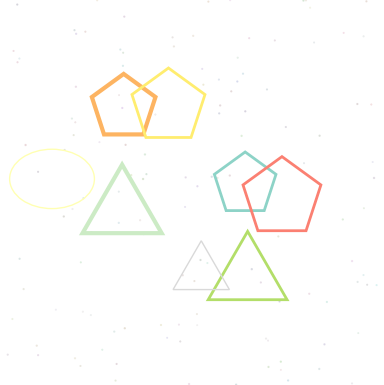[{"shape": "pentagon", "thickness": 2, "radius": 0.42, "center": [0.637, 0.521]}, {"shape": "oval", "thickness": 1, "radius": 0.55, "center": [0.135, 0.535]}, {"shape": "pentagon", "thickness": 2, "radius": 0.53, "center": [0.732, 0.487]}, {"shape": "pentagon", "thickness": 3, "radius": 0.43, "center": [0.321, 0.721]}, {"shape": "triangle", "thickness": 2, "radius": 0.59, "center": [0.643, 0.281]}, {"shape": "triangle", "thickness": 1, "radius": 0.42, "center": [0.523, 0.29]}, {"shape": "triangle", "thickness": 3, "radius": 0.59, "center": [0.317, 0.454]}, {"shape": "pentagon", "thickness": 2, "radius": 0.5, "center": [0.438, 0.724]}]